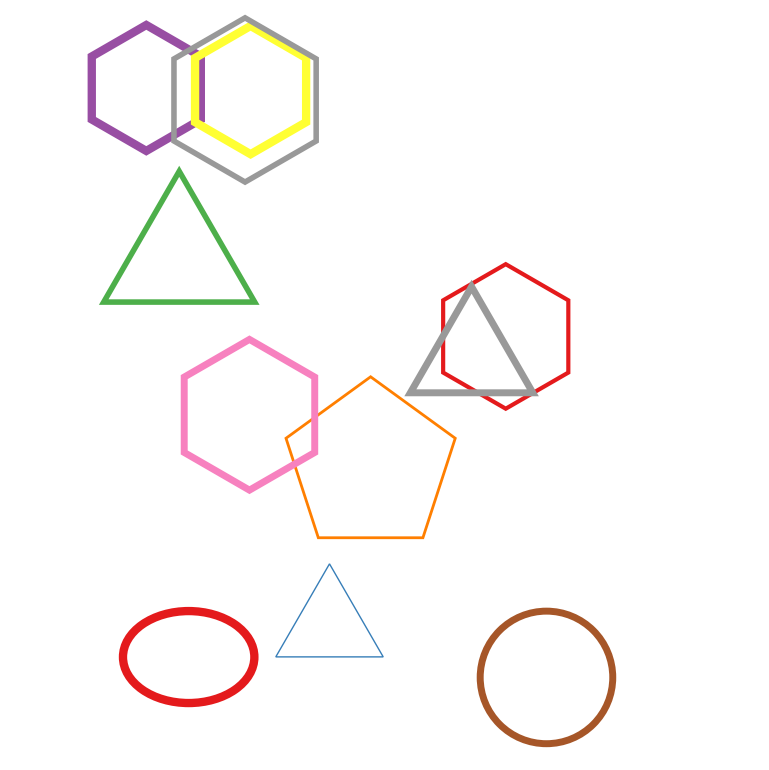[{"shape": "oval", "thickness": 3, "radius": 0.43, "center": [0.245, 0.147]}, {"shape": "hexagon", "thickness": 1.5, "radius": 0.47, "center": [0.657, 0.563]}, {"shape": "triangle", "thickness": 0.5, "radius": 0.4, "center": [0.428, 0.187]}, {"shape": "triangle", "thickness": 2, "radius": 0.57, "center": [0.233, 0.664]}, {"shape": "hexagon", "thickness": 3, "radius": 0.41, "center": [0.19, 0.886]}, {"shape": "pentagon", "thickness": 1, "radius": 0.58, "center": [0.481, 0.395]}, {"shape": "hexagon", "thickness": 3, "radius": 0.42, "center": [0.325, 0.883]}, {"shape": "circle", "thickness": 2.5, "radius": 0.43, "center": [0.71, 0.12]}, {"shape": "hexagon", "thickness": 2.5, "radius": 0.49, "center": [0.324, 0.461]}, {"shape": "triangle", "thickness": 2.5, "radius": 0.46, "center": [0.612, 0.536]}, {"shape": "hexagon", "thickness": 2, "radius": 0.53, "center": [0.318, 0.87]}]